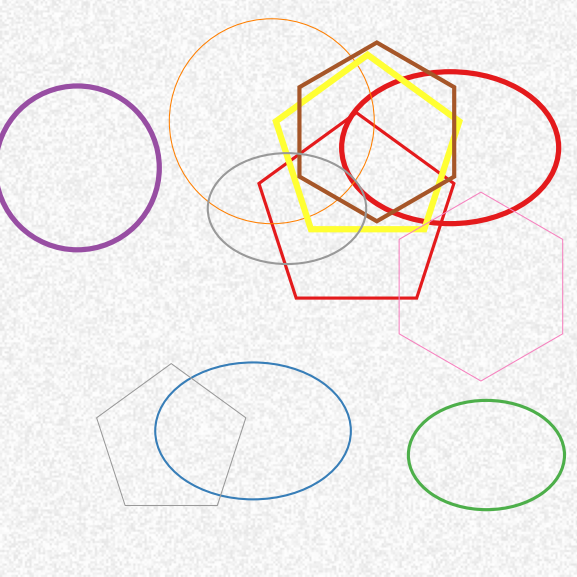[{"shape": "oval", "thickness": 2.5, "radius": 0.94, "center": [0.779, 0.743]}, {"shape": "pentagon", "thickness": 1.5, "radius": 0.89, "center": [0.617, 0.627]}, {"shape": "oval", "thickness": 1, "radius": 0.85, "center": [0.438, 0.253]}, {"shape": "oval", "thickness": 1.5, "radius": 0.68, "center": [0.842, 0.211]}, {"shape": "circle", "thickness": 2.5, "radius": 0.71, "center": [0.134, 0.708]}, {"shape": "circle", "thickness": 0.5, "radius": 0.89, "center": [0.471, 0.789]}, {"shape": "pentagon", "thickness": 3, "radius": 0.83, "center": [0.637, 0.737]}, {"shape": "hexagon", "thickness": 2, "radius": 0.77, "center": [0.653, 0.771]}, {"shape": "hexagon", "thickness": 0.5, "radius": 0.82, "center": [0.833, 0.503]}, {"shape": "oval", "thickness": 1, "radius": 0.69, "center": [0.497, 0.638]}, {"shape": "pentagon", "thickness": 0.5, "radius": 0.68, "center": [0.297, 0.234]}]